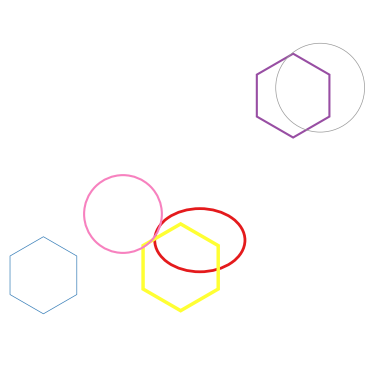[{"shape": "oval", "thickness": 2, "radius": 0.59, "center": [0.519, 0.376]}, {"shape": "hexagon", "thickness": 0.5, "radius": 0.5, "center": [0.113, 0.285]}, {"shape": "hexagon", "thickness": 1.5, "radius": 0.54, "center": [0.761, 0.752]}, {"shape": "hexagon", "thickness": 2.5, "radius": 0.56, "center": [0.469, 0.306]}, {"shape": "circle", "thickness": 1.5, "radius": 0.5, "center": [0.319, 0.444]}, {"shape": "circle", "thickness": 0.5, "radius": 0.58, "center": [0.832, 0.772]}]